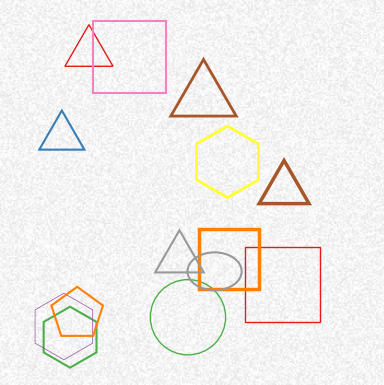[{"shape": "square", "thickness": 1, "radius": 0.49, "center": [0.734, 0.262]}, {"shape": "triangle", "thickness": 1, "radius": 0.36, "center": [0.231, 0.864]}, {"shape": "triangle", "thickness": 1.5, "radius": 0.34, "center": [0.161, 0.645]}, {"shape": "hexagon", "thickness": 1.5, "radius": 0.4, "center": [0.182, 0.124]}, {"shape": "circle", "thickness": 1, "radius": 0.49, "center": [0.488, 0.176]}, {"shape": "hexagon", "thickness": 0.5, "radius": 0.43, "center": [0.166, 0.152]}, {"shape": "pentagon", "thickness": 1.5, "radius": 0.35, "center": [0.2, 0.185]}, {"shape": "square", "thickness": 2.5, "radius": 0.39, "center": [0.595, 0.327]}, {"shape": "hexagon", "thickness": 2, "radius": 0.46, "center": [0.591, 0.58]}, {"shape": "triangle", "thickness": 2, "radius": 0.49, "center": [0.529, 0.748]}, {"shape": "triangle", "thickness": 2.5, "radius": 0.37, "center": [0.738, 0.509]}, {"shape": "square", "thickness": 1.5, "radius": 0.47, "center": [0.337, 0.853]}, {"shape": "triangle", "thickness": 1.5, "radius": 0.36, "center": [0.466, 0.329]}, {"shape": "oval", "thickness": 1.5, "radius": 0.35, "center": [0.557, 0.295]}]